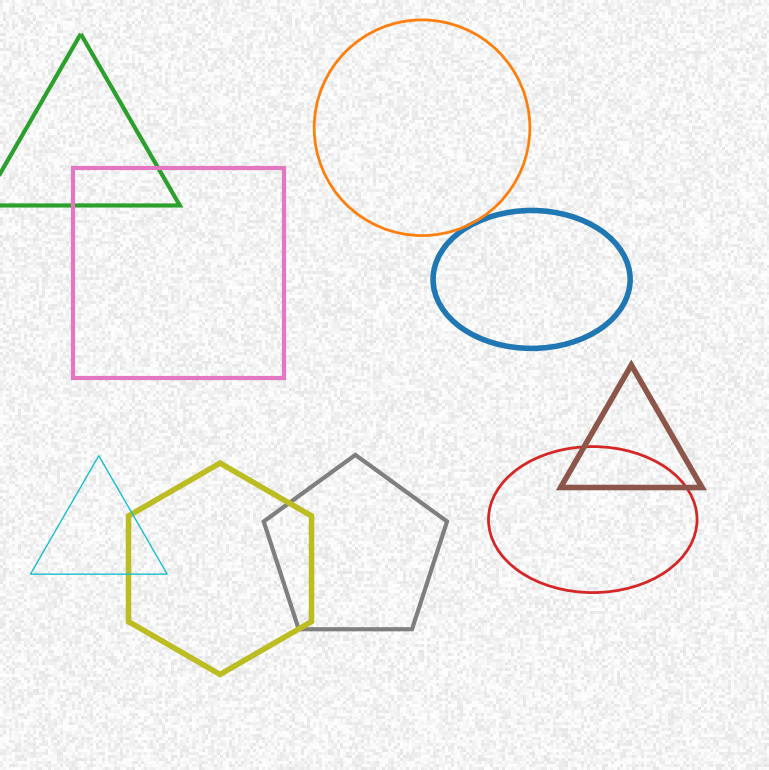[{"shape": "oval", "thickness": 2, "radius": 0.64, "center": [0.69, 0.637]}, {"shape": "circle", "thickness": 1, "radius": 0.7, "center": [0.548, 0.834]}, {"shape": "triangle", "thickness": 1.5, "radius": 0.74, "center": [0.105, 0.807]}, {"shape": "oval", "thickness": 1, "radius": 0.68, "center": [0.77, 0.325]}, {"shape": "triangle", "thickness": 2, "radius": 0.53, "center": [0.82, 0.42]}, {"shape": "square", "thickness": 1.5, "radius": 0.68, "center": [0.231, 0.645]}, {"shape": "pentagon", "thickness": 1.5, "radius": 0.63, "center": [0.462, 0.284]}, {"shape": "hexagon", "thickness": 2, "radius": 0.69, "center": [0.286, 0.261]}, {"shape": "triangle", "thickness": 0.5, "radius": 0.51, "center": [0.128, 0.306]}]